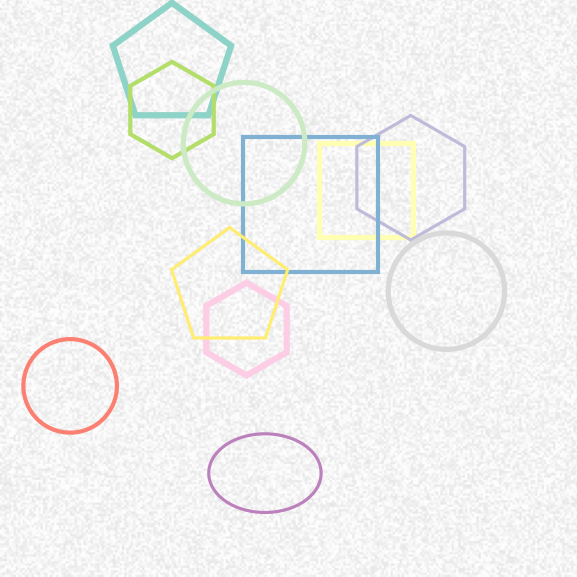[{"shape": "pentagon", "thickness": 3, "radius": 0.54, "center": [0.298, 0.887]}, {"shape": "square", "thickness": 2.5, "radius": 0.41, "center": [0.634, 0.67]}, {"shape": "hexagon", "thickness": 1.5, "radius": 0.54, "center": [0.711, 0.691]}, {"shape": "circle", "thickness": 2, "radius": 0.4, "center": [0.121, 0.331]}, {"shape": "square", "thickness": 2, "radius": 0.58, "center": [0.537, 0.645]}, {"shape": "hexagon", "thickness": 2, "radius": 0.42, "center": [0.298, 0.809]}, {"shape": "hexagon", "thickness": 3, "radius": 0.4, "center": [0.427, 0.429]}, {"shape": "circle", "thickness": 2.5, "radius": 0.5, "center": [0.773, 0.495]}, {"shape": "oval", "thickness": 1.5, "radius": 0.49, "center": [0.459, 0.18]}, {"shape": "circle", "thickness": 2.5, "radius": 0.53, "center": [0.423, 0.751]}, {"shape": "pentagon", "thickness": 1.5, "radius": 0.53, "center": [0.398, 0.499]}]